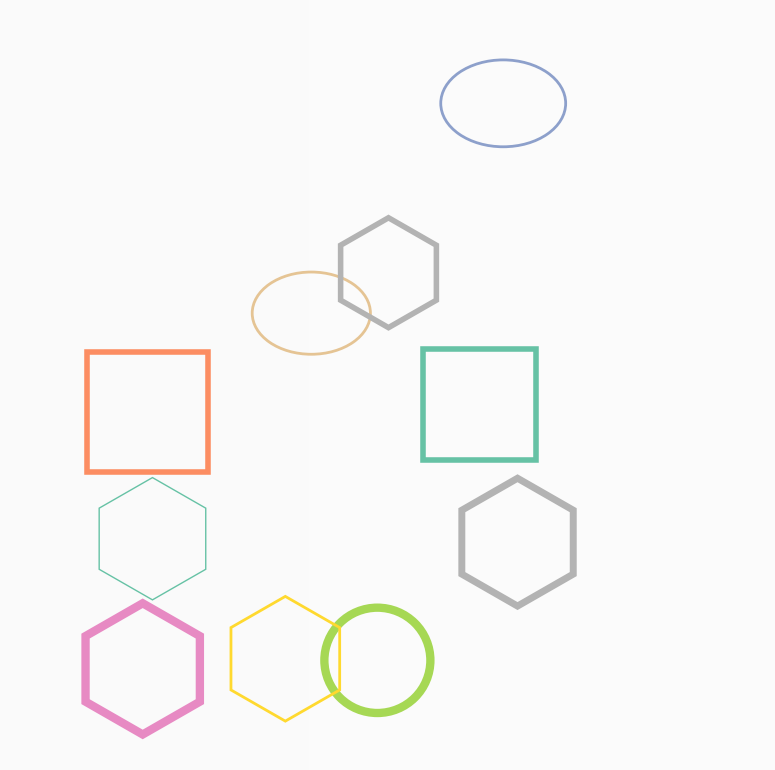[{"shape": "hexagon", "thickness": 0.5, "radius": 0.4, "center": [0.197, 0.3]}, {"shape": "square", "thickness": 2, "radius": 0.36, "center": [0.619, 0.475]}, {"shape": "square", "thickness": 2, "radius": 0.39, "center": [0.19, 0.465]}, {"shape": "oval", "thickness": 1, "radius": 0.4, "center": [0.649, 0.866]}, {"shape": "hexagon", "thickness": 3, "radius": 0.43, "center": [0.184, 0.131]}, {"shape": "circle", "thickness": 3, "radius": 0.34, "center": [0.487, 0.142]}, {"shape": "hexagon", "thickness": 1, "radius": 0.4, "center": [0.368, 0.144]}, {"shape": "oval", "thickness": 1, "radius": 0.38, "center": [0.402, 0.593]}, {"shape": "hexagon", "thickness": 2.5, "radius": 0.41, "center": [0.668, 0.296]}, {"shape": "hexagon", "thickness": 2, "radius": 0.36, "center": [0.501, 0.646]}]